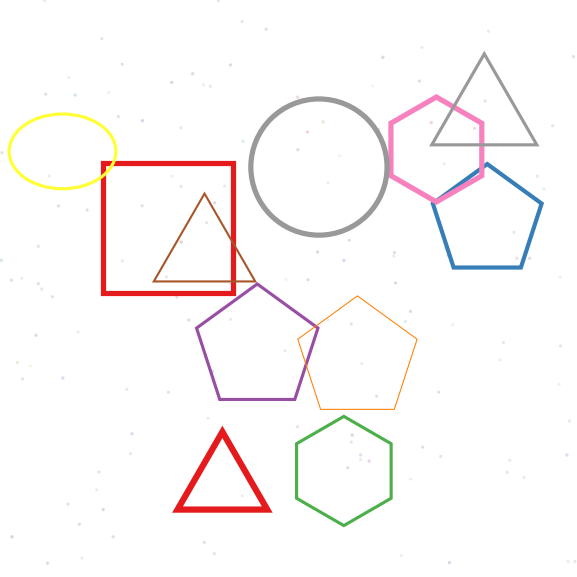[{"shape": "triangle", "thickness": 3, "radius": 0.45, "center": [0.385, 0.162]}, {"shape": "square", "thickness": 2.5, "radius": 0.56, "center": [0.291, 0.605]}, {"shape": "pentagon", "thickness": 2, "radius": 0.5, "center": [0.844, 0.616]}, {"shape": "hexagon", "thickness": 1.5, "radius": 0.47, "center": [0.595, 0.184]}, {"shape": "pentagon", "thickness": 1.5, "radius": 0.55, "center": [0.445, 0.397]}, {"shape": "pentagon", "thickness": 0.5, "radius": 0.54, "center": [0.619, 0.378]}, {"shape": "oval", "thickness": 1.5, "radius": 0.46, "center": [0.108, 0.737]}, {"shape": "triangle", "thickness": 1, "radius": 0.51, "center": [0.354, 0.562]}, {"shape": "hexagon", "thickness": 2.5, "radius": 0.45, "center": [0.756, 0.74]}, {"shape": "triangle", "thickness": 1.5, "radius": 0.53, "center": [0.839, 0.801]}, {"shape": "circle", "thickness": 2.5, "radius": 0.59, "center": [0.552, 0.71]}]